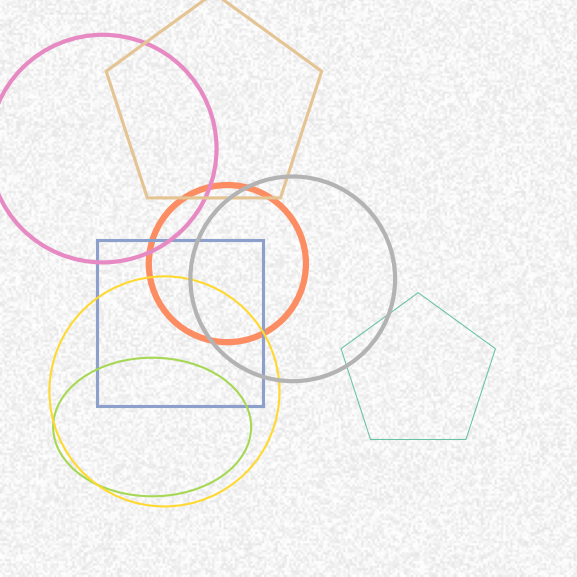[{"shape": "pentagon", "thickness": 0.5, "radius": 0.7, "center": [0.724, 0.352]}, {"shape": "circle", "thickness": 3, "radius": 0.68, "center": [0.394, 0.543]}, {"shape": "square", "thickness": 1.5, "radius": 0.72, "center": [0.311, 0.44]}, {"shape": "circle", "thickness": 2, "radius": 0.99, "center": [0.178, 0.742]}, {"shape": "oval", "thickness": 1, "radius": 0.86, "center": [0.263, 0.26]}, {"shape": "circle", "thickness": 1, "radius": 1.0, "center": [0.285, 0.321]}, {"shape": "pentagon", "thickness": 1.5, "radius": 0.98, "center": [0.37, 0.815]}, {"shape": "circle", "thickness": 2, "radius": 0.89, "center": [0.507, 0.516]}]